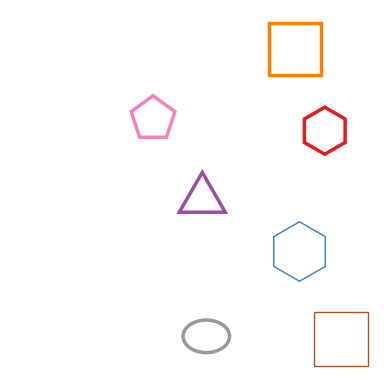[{"shape": "hexagon", "thickness": 2.5, "radius": 0.31, "center": [0.844, 0.66]}, {"shape": "hexagon", "thickness": 1, "radius": 0.39, "center": [0.778, 0.347]}, {"shape": "triangle", "thickness": 2.5, "radius": 0.34, "center": [0.525, 0.483]}, {"shape": "square", "thickness": 2.5, "radius": 0.34, "center": [0.767, 0.874]}, {"shape": "square", "thickness": 1, "radius": 0.35, "center": [0.885, 0.12]}, {"shape": "pentagon", "thickness": 2.5, "radius": 0.3, "center": [0.398, 0.692]}, {"shape": "oval", "thickness": 2.5, "radius": 0.3, "center": [0.536, 0.126]}]